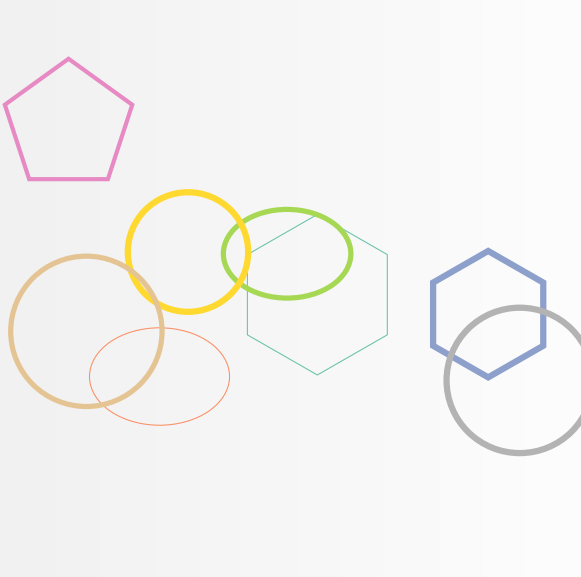[{"shape": "hexagon", "thickness": 0.5, "radius": 0.69, "center": [0.546, 0.489]}, {"shape": "oval", "thickness": 0.5, "radius": 0.6, "center": [0.274, 0.347]}, {"shape": "hexagon", "thickness": 3, "radius": 0.55, "center": [0.84, 0.455]}, {"shape": "pentagon", "thickness": 2, "radius": 0.58, "center": [0.118, 0.782]}, {"shape": "oval", "thickness": 2.5, "radius": 0.55, "center": [0.494, 0.56]}, {"shape": "circle", "thickness": 3, "radius": 0.52, "center": [0.323, 0.563]}, {"shape": "circle", "thickness": 2.5, "radius": 0.65, "center": [0.149, 0.425]}, {"shape": "circle", "thickness": 3, "radius": 0.63, "center": [0.894, 0.34]}]